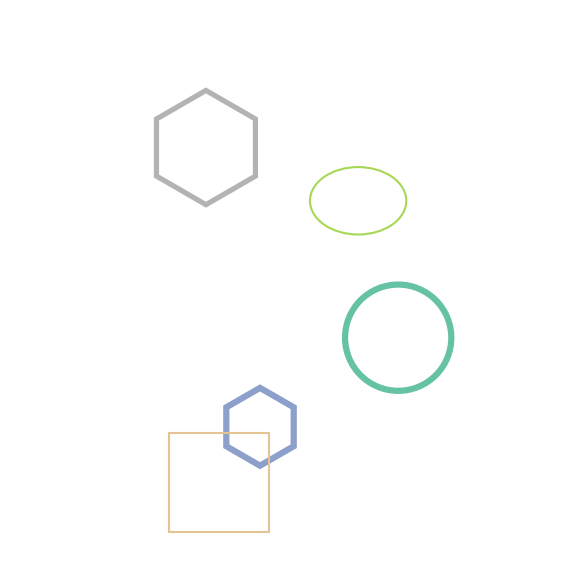[{"shape": "circle", "thickness": 3, "radius": 0.46, "center": [0.689, 0.414]}, {"shape": "hexagon", "thickness": 3, "radius": 0.34, "center": [0.45, 0.26]}, {"shape": "oval", "thickness": 1, "radius": 0.42, "center": [0.62, 0.651]}, {"shape": "square", "thickness": 1, "radius": 0.43, "center": [0.379, 0.163]}, {"shape": "hexagon", "thickness": 2.5, "radius": 0.49, "center": [0.357, 0.744]}]